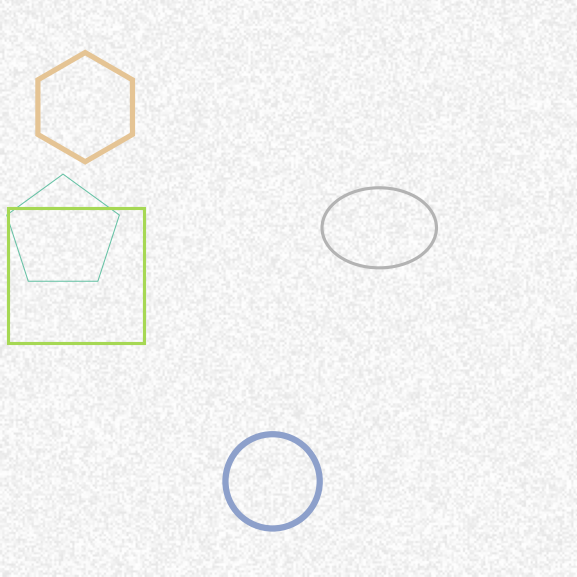[{"shape": "pentagon", "thickness": 0.5, "radius": 0.51, "center": [0.109, 0.595]}, {"shape": "circle", "thickness": 3, "radius": 0.41, "center": [0.472, 0.166]}, {"shape": "square", "thickness": 1.5, "radius": 0.59, "center": [0.132, 0.522]}, {"shape": "hexagon", "thickness": 2.5, "radius": 0.47, "center": [0.148, 0.814]}, {"shape": "oval", "thickness": 1.5, "radius": 0.5, "center": [0.657, 0.605]}]